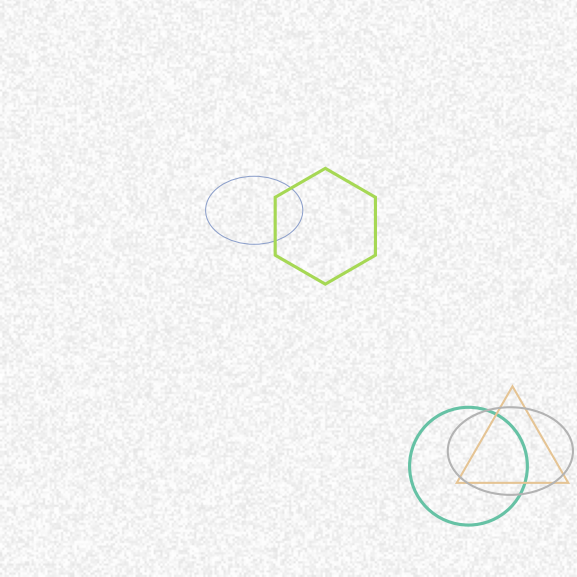[{"shape": "circle", "thickness": 1.5, "radius": 0.51, "center": [0.811, 0.192]}, {"shape": "oval", "thickness": 0.5, "radius": 0.42, "center": [0.44, 0.635]}, {"shape": "hexagon", "thickness": 1.5, "radius": 0.5, "center": [0.563, 0.607]}, {"shape": "triangle", "thickness": 1, "radius": 0.56, "center": [0.887, 0.219]}, {"shape": "oval", "thickness": 1, "radius": 0.54, "center": [0.884, 0.218]}]